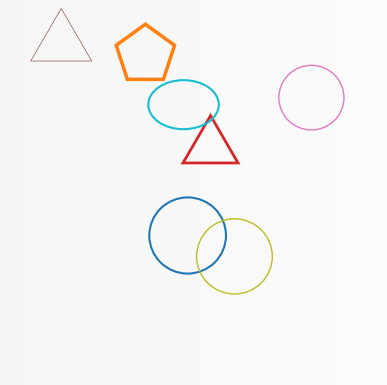[{"shape": "circle", "thickness": 1.5, "radius": 0.49, "center": [0.484, 0.388]}, {"shape": "pentagon", "thickness": 2.5, "radius": 0.4, "center": [0.375, 0.858]}, {"shape": "triangle", "thickness": 2, "radius": 0.41, "center": [0.543, 0.618]}, {"shape": "triangle", "thickness": 0.5, "radius": 0.46, "center": [0.158, 0.887]}, {"shape": "circle", "thickness": 1, "radius": 0.42, "center": [0.804, 0.746]}, {"shape": "circle", "thickness": 1, "radius": 0.49, "center": [0.605, 0.334]}, {"shape": "oval", "thickness": 1.5, "radius": 0.45, "center": [0.474, 0.728]}]